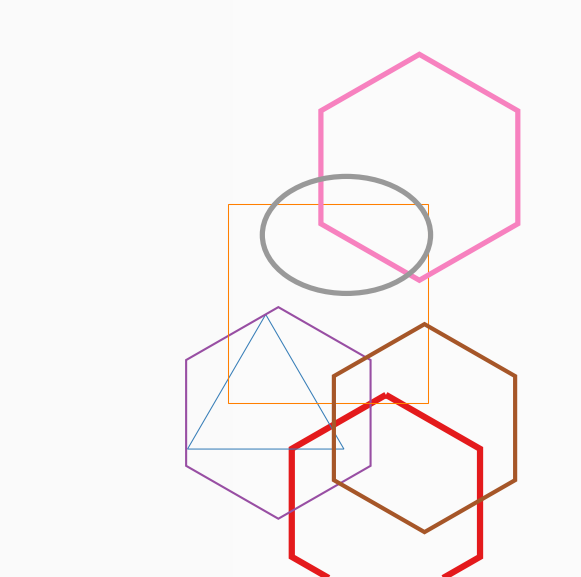[{"shape": "hexagon", "thickness": 3, "radius": 0.93, "center": [0.664, 0.128]}, {"shape": "triangle", "thickness": 0.5, "radius": 0.78, "center": [0.457, 0.299]}, {"shape": "hexagon", "thickness": 1, "radius": 0.92, "center": [0.479, 0.284]}, {"shape": "square", "thickness": 0.5, "radius": 0.86, "center": [0.564, 0.474]}, {"shape": "hexagon", "thickness": 2, "radius": 0.9, "center": [0.73, 0.258]}, {"shape": "hexagon", "thickness": 2.5, "radius": 0.98, "center": [0.721, 0.709]}, {"shape": "oval", "thickness": 2.5, "radius": 0.72, "center": [0.596, 0.592]}]